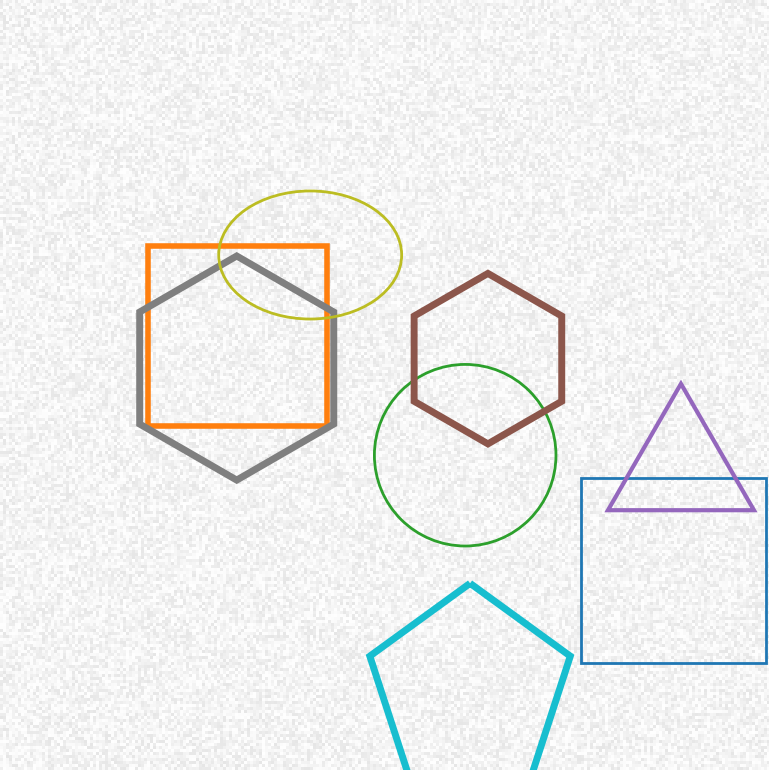[{"shape": "square", "thickness": 1, "radius": 0.6, "center": [0.875, 0.259]}, {"shape": "square", "thickness": 2, "radius": 0.58, "center": [0.309, 0.563]}, {"shape": "circle", "thickness": 1, "radius": 0.59, "center": [0.604, 0.409]}, {"shape": "triangle", "thickness": 1.5, "radius": 0.55, "center": [0.884, 0.392]}, {"shape": "hexagon", "thickness": 2.5, "radius": 0.55, "center": [0.634, 0.534]}, {"shape": "hexagon", "thickness": 2.5, "radius": 0.73, "center": [0.307, 0.522]}, {"shape": "oval", "thickness": 1, "radius": 0.59, "center": [0.403, 0.669]}, {"shape": "pentagon", "thickness": 2.5, "radius": 0.68, "center": [0.61, 0.106]}]